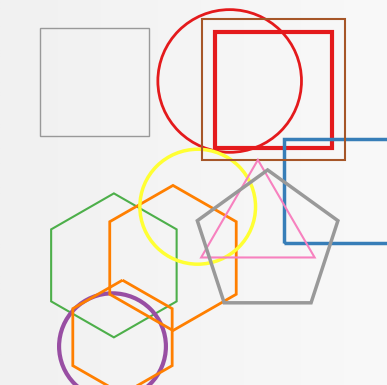[{"shape": "square", "thickness": 3, "radius": 0.75, "center": [0.706, 0.765]}, {"shape": "circle", "thickness": 2, "radius": 0.93, "center": [0.593, 0.79]}, {"shape": "square", "thickness": 2.5, "radius": 0.68, "center": [0.869, 0.504]}, {"shape": "hexagon", "thickness": 1.5, "radius": 0.93, "center": [0.294, 0.311]}, {"shape": "circle", "thickness": 3, "radius": 0.69, "center": [0.29, 0.1]}, {"shape": "hexagon", "thickness": 2, "radius": 0.74, "center": [0.316, 0.124]}, {"shape": "hexagon", "thickness": 2, "radius": 0.94, "center": [0.446, 0.33]}, {"shape": "circle", "thickness": 2.5, "radius": 0.75, "center": [0.51, 0.463]}, {"shape": "square", "thickness": 1.5, "radius": 0.92, "center": [0.706, 0.767]}, {"shape": "triangle", "thickness": 1.5, "radius": 0.85, "center": [0.666, 0.416]}, {"shape": "pentagon", "thickness": 2.5, "radius": 0.95, "center": [0.691, 0.368]}, {"shape": "square", "thickness": 1, "radius": 0.7, "center": [0.245, 0.788]}]